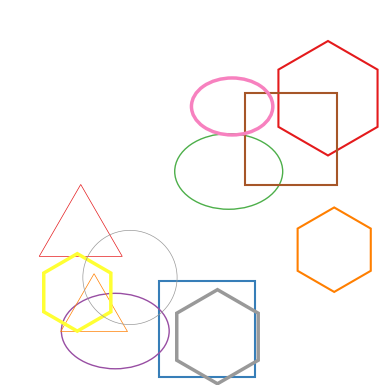[{"shape": "triangle", "thickness": 0.5, "radius": 0.62, "center": [0.21, 0.396]}, {"shape": "hexagon", "thickness": 1.5, "radius": 0.74, "center": [0.852, 0.745]}, {"shape": "square", "thickness": 1.5, "radius": 0.62, "center": [0.537, 0.145]}, {"shape": "oval", "thickness": 1, "radius": 0.7, "center": [0.594, 0.555]}, {"shape": "oval", "thickness": 1, "radius": 0.7, "center": [0.299, 0.14]}, {"shape": "hexagon", "thickness": 1.5, "radius": 0.55, "center": [0.868, 0.351]}, {"shape": "triangle", "thickness": 0.5, "radius": 0.5, "center": [0.244, 0.189]}, {"shape": "hexagon", "thickness": 2.5, "radius": 0.5, "center": [0.201, 0.24]}, {"shape": "square", "thickness": 1.5, "radius": 0.6, "center": [0.756, 0.639]}, {"shape": "oval", "thickness": 2.5, "radius": 0.53, "center": [0.603, 0.724]}, {"shape": "circle", "thickness": 0.5, "radius": 0.61, "center": [0.338, 0.279]}, {"shape": "hexagon", "thickness": 2.5, "radius": 0.61, "center": [0.565, 0.125]}]